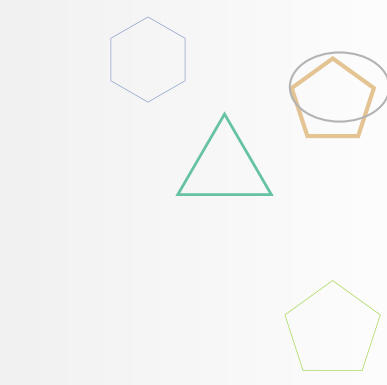[{"shape": "triangle", "thickness": 2, "radius": 0.7, "center": [0.579, 0.564]}, {"shape": "hexagon", "thickness": 0.5, "radius": 0.55, "center": [0.382, 0.845]}, {"shape": "pentagon", "thickness": 0.5, "radius": 0.65, "center": [0.858, 0.142]}, {"shape": "pentagon", "thickness": 3, "radius": 0.56, "center": [0.859, 0.737]}, {"shape": "oval", "thickness": 1.5, "radius": 0.64, "center": [0.876, 0.774]}]